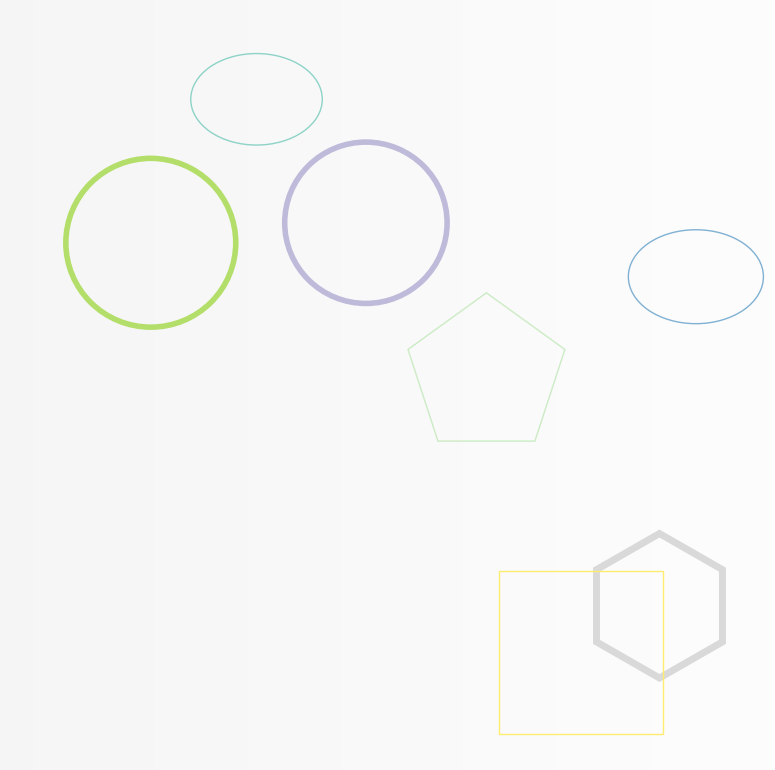[{"shape": "oval", "thickness": 0.5, "radius": 0.42, "center": [0.331, 0.871]}, {"shape": "circle", "thickness": 2, "radius": 0.52, "center": [0.472, 0.711]}, {"shape": "oval", "thickness": 0.5, "radius": 0.44, "center": [0.898, 0.641]}, {"shape": "circle", "thickness": 2, "radius": 0.55, "center": [0.195, 0.685]}, {"shape": "hexagon", "thickness": 2.5, "radius": 0.47, "center": [0.851, 0.213]}, {"shape": "pentagon", "thickness": 0.5, "radius": 0.53, "center": [0.628, 0.513]}, {"shape": "square", "thickness": 0.5, "radius": 0.53, "center": [0.75, 0.153]}]